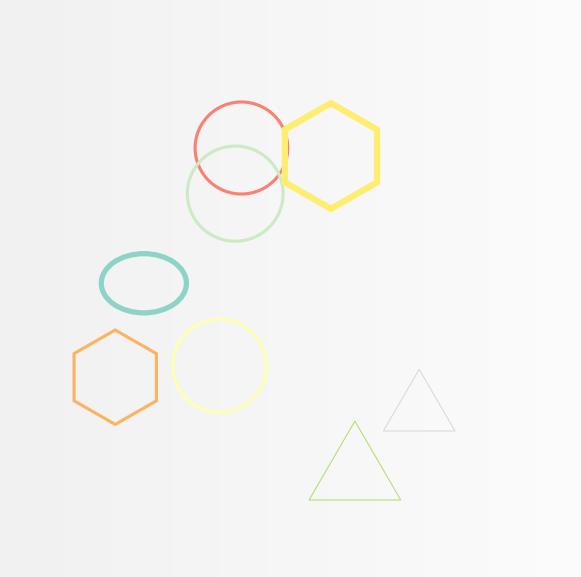[{"shape": "oval", "thickness": 2.5, "radius": 0.37, "center": [0.247, 0.509]}, {"shape": "circle", "thickness": 1.5, "radius": 0.4, "center": [0.378, 0.366]}, {"shape": "circle", "thickness": 1.5, "radius": 0.4, "center": [0.415, 0.743]}, {"shape": "hexagon", "thickness": 1.5, "radius": 0.41, "center": [0.198, 0.346]}, {"shape": "triangle", "thickness": 0.5, "radius": 0.46, "center": [0.611, 0.179]}, {"shape": "triangle", "thickness": 0.5, "radius": 0.36, "center": [0.721, 0.288]}, {"shape": "circle", "thickness": 1.5, "radius": 0.41, "center": [0.405, 0.664]}, {"shape": "hexagon", "thickness": 3, "radius": 0.46, "center": [0.569, 0.729]}]